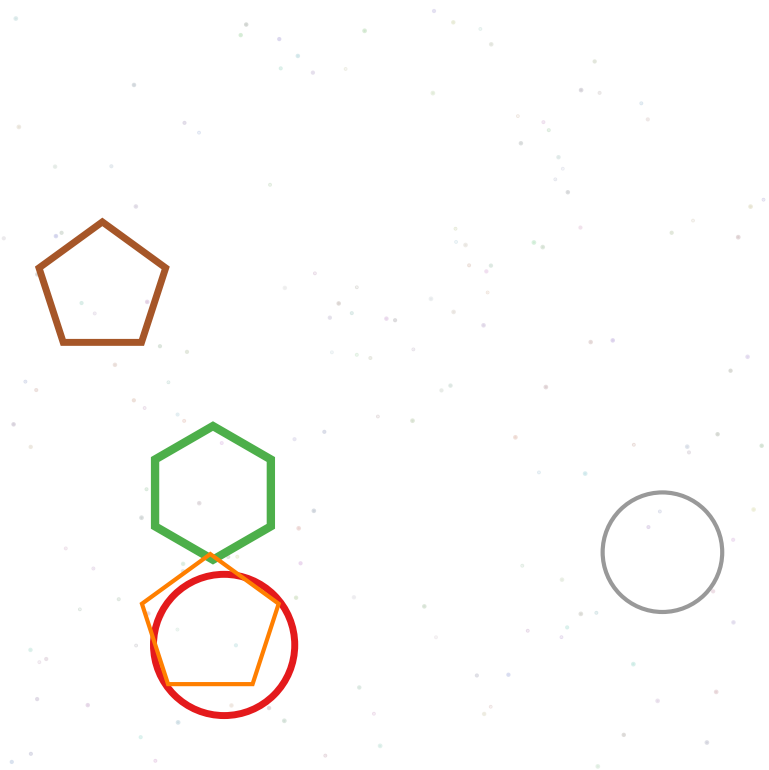[{"shape": "circle", "thickness": 2.5, "radius": 0.46, "center": [0.291, 0.162]}, {"shape": "hexagon", "thickness": 3, "radius": 0.43, "center": [0.277, 0.36]}, {"shape": "pentagon", "thickness": 1.5, "radius": 0.47, "center": [0.273, 0.187]}, {"shape": "pentagon", "thickness": 2.5, "radius": 0.43, "center": [0.133, 0.625]}, {"shape": "circle", "thickness": 1.5, "radius": 0.39, "center": [0.86, 0.283]}]